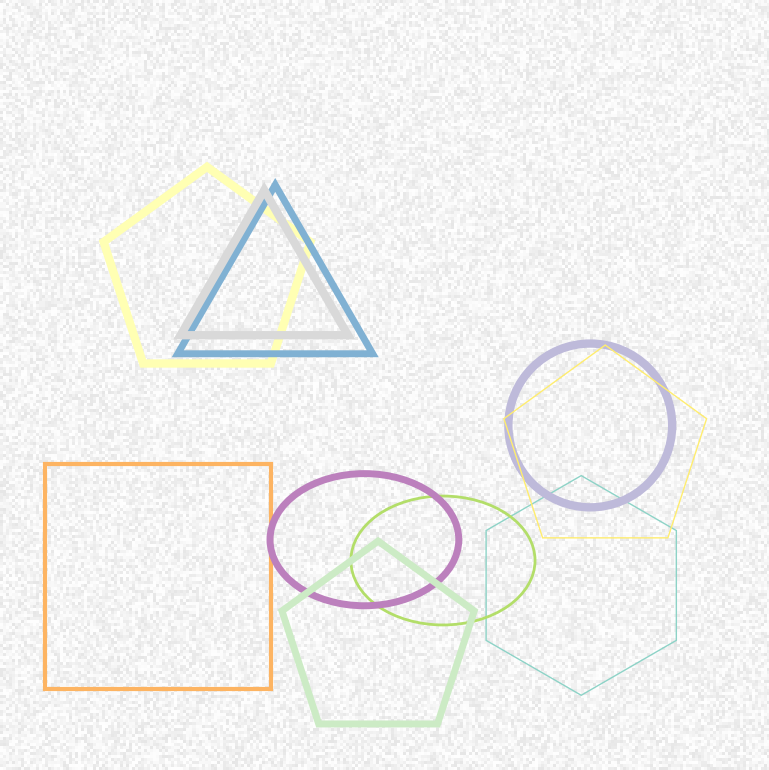[{"shape": "hexagon", "thickness": 0.5, "radius": 0.71, "center": [0.755, 0.24]}, {"shape": "pentagon", "thickness": 3, "radius": 0.71, "center": [0.269, 0.642]}, {"shape": "circle", "thickness": 3, "radius": 0.53, "center": [0.767, 0.447]}, {"shape": "triangle", "thickness": 2.5, "radius": 0.73, "center": [0.357, 0.614]}, {"shape": "square", "thickness": 1.5, "radius": 0.73, "center": [0.206, 0.251]}, {"shape": "oval", "thickness": 1, "radius": 0.6, "center": [0.575, 0.272]}, {"shape": "triangle", "thickness": 3, "radius": 0.63, "center": [0.343, 0.627]}, {"shape": "oval", "thickness": 2.5, "radius": 0.61, "center": [0.473, 0.299]}, {"shape": "pentagon", "thickness": 2.5, "radius": 0.66, "center": [0.491, 0.166]}, {"shape": "pentagon", "thickness": 0.5, "radius": 0.69, "center": [0.786, 0.413]}]